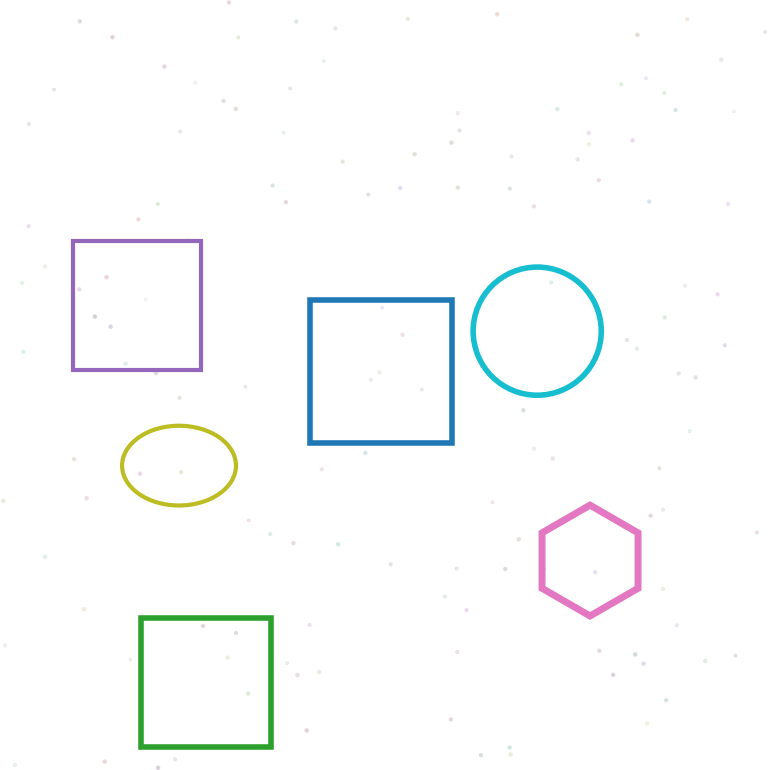[{"shape": "square", "thickness": 2, "radius": 0.46, "center": [0.495, 0.517]}, {"shape": "square", "thickness": 2, "radius": 0.42, "center": [0.268, 0.114]}, {"shape": "square", "thickness": 1.5, "radius": 0.42, "center": [0.178, 0.603]}, {"shape": "hexagon", "thickness": 2.5, "radius": 0.36, "center": [0.766, 0.272]}, {"shape": "oval", "thickness": 1.5, "radius": 0.37, "center": [0.233, 0.395]}, {"shape": "circle", "thickness": 2, "radius": 0.42, "center": [0.698, 0.57]}]